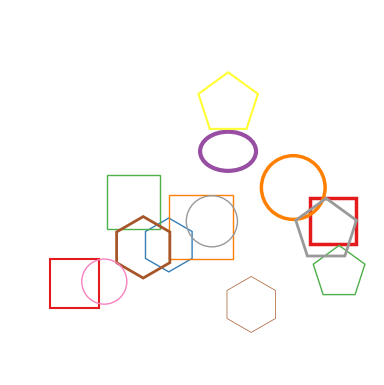[{"shape": "square", "thickness": 2.5, "radius": 0.3, "center": [0.864, 0.426]}, {"shape": "square", "thickness": 1.5, "radius": 0.31, "center": [0.193, 0.263]}, {"shape": "hexagon", "thickness": 1, "radius": 0.35, "center": [0.438, 0.364]}, {"shape": "pentagon", "thickness": 1, "radius": 0.35, "center": [0.881, 0.292]}, {"shape": "square", "thickness": 1, "radius": 0.35, "center": [0.347, 0.475]}, {"shape": "oval", "thickness": 3, "radius": 0.36, "center": [0.592, 0.607]}, {"shape": "square", "thickness": 1, "radius": 0.41, "center": [0.521, 0.411]}, {"shape": "circle", "thickness": 2.5, "radius": 0.41, "center": [0.762, 0.513]}, {"shape": "pentagon", "thickness": 1.5, "radius": 0.41, "center": [0.593, 0.731]}, {"shape": "hexagon", "thickness": 2, "radius": 0.4, "center": [0.372, 0.358]}, {"shape": "hexagon", "thickness": 0.5, "radius": 0.36, "center": [0.653, 0.209]}, {"shape": "circle", "thickness": 1, "radius": 0.29, "center": [0.271, 0.268]}, {"shape": "circle", "thickness": 1, "radius": 0.33, "center": [0.55, 0.425]}, {"shape": "pentagon", "thickness": 2, "radius": 0.41, "center": [0.847, 0.402]}]